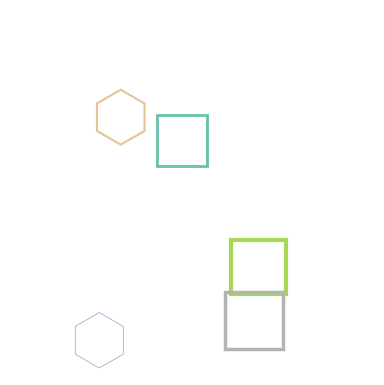[{"shape": "square", "thickness": 2, "radius": 0.33, "center": [0.472, 0.634]}, {"shape": "hexagon", "thickness": 0.5, "radius": 0.36, "center": [0.258, 0.116]}, {"shape": "square", "thickness": 3, "radius": 0.35, "center": [0.671, 0.306]}, {"shape": "hexagon", "thickness": 1.5, "radius": 0.36, "center": [0.314, 0.696]}, {"shape": "square", "thickness": 2.5, "radius": 0.37, "center": [0.659, 0.167]}]